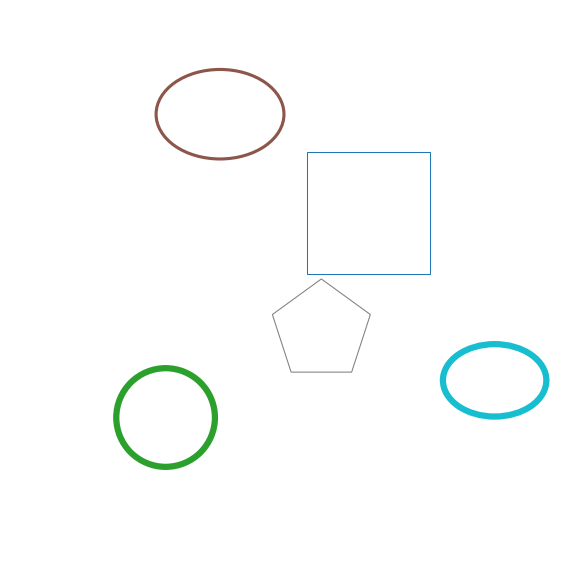[{"shape": "square", "thickness": 0.5, "radius": 0.53, "center": [0.638, 0.63]}, {"shape": "circle", "thickness": 3, "radius": 0.43, "center": [0.287, 0.276]}, {"shape": "oval", "thickness": 1.5, "radius": 0.55, "center": [0.381, 0.801]}, {"shape": "pentagon", "thickness": 0.5, "radius": 0.45, "center": [0.556, 0.427]}, {"shape": "oval", "thickness": 3, "radius": 0.45, "center": [0.857, 0.341]}]